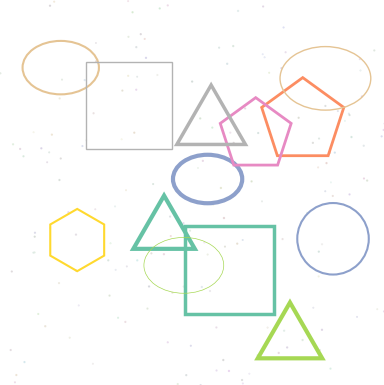[{"shape": "square", "thickness": 2.5, "radius": 0.58, "center": [0.597, 0.299]}, {"shape": "triangle", "thickness": 3, "radius": 0.46, "center": [0.426, 0.4]}, {"shape": "pentagon", "thickness": 2, "radius": 0.56, "center": [0.786, 0.686]}, {"shape": "oval", "thickness": 3, "radius": 0.45, "center": [0.539, 0.535]}, {"shape": "circle", "thickness": 1.5, "radius": 0.46, "center": [0.865, 0.38]}, {"shape": "pentagon", "thickness": 2, "radius": 0.48, "center": [0.664, 0.65]}, {"shape": "triangle", "thickness": 3, "radius": 0.48, "center": [0.753, 0.118]}, {"shape": "oval", "thickness": 0.5, "radius": 0.52, "center": [0.477, 0.311]}, {"shape": "hexagon", "thickness": 1.5, "radius": 0.4, "center": [0.201, 0.377]}, {"shape": "oval", "thickness": 1.5, "radius": 0.5, "center": [0.158, 0.824]}, {"shape": "oval", "thickness": 1, "radius": 0.59, "center": [0.845, 0.796]}, {"shape": "triangle", "thickness": 2.5, "radius": 0.51, "center": [0.548, 0.676]}, {"shape": "square", "thickness": 1, "radius": 0.56, "center": [0.335, 0.726]}]